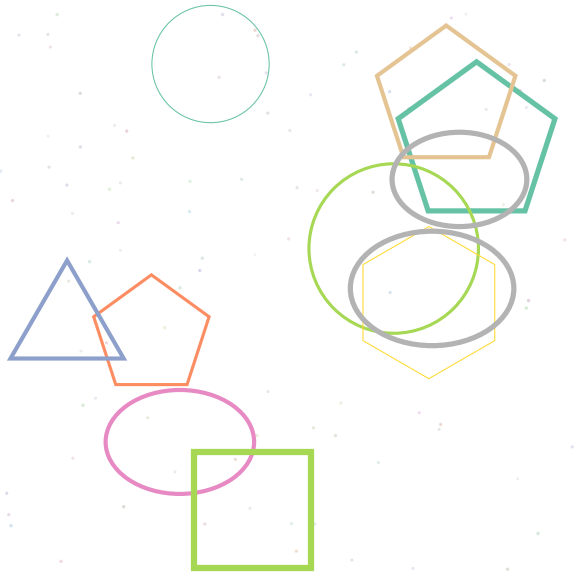[{"shape": "circle", "thickness": 0.5, "radius": 0.51, "center": [0.365, 0.888]}, {"shape": "pentagon", "thickness": 2.5, "radius": 0.71, "center": [0.825, 0.749]}, {"shape": "pentagon", "thickness": 1.5, "radius": 0.53, "center": [0.262, 0.418]}, {"shape": "triangle", "thickness": 2, "radius": 0.57, "center": [0.116, 0.435]}, {"shape": "oval", "thickness": 2, "radius": 0.64, "center": [0.311, 0.234]}, {"shape": "circle", "thickness": 1.5, "radius": 0.73, "center": [0.682, 0.569]}, {"shape": "square", "thickness": 3, "radius": 0.5, "center": [0.437, 0.116]}, {"shape": "hexagon", "thickness": 0.5, "radius": 0.66, "center": [0.743, 0.475]}, {"shape": "pentagon", "thickness": 2, "radius": 0.63, "center": [0.773, 0.829]}, {"shape": "oval", "thickness": 2.5, "radius": 0.58, "center": [0.796, 0.688]}, {"shape": "oval", "thickness": 2.5, "radius": 0.71, "center": [0.748, 0.5]}]